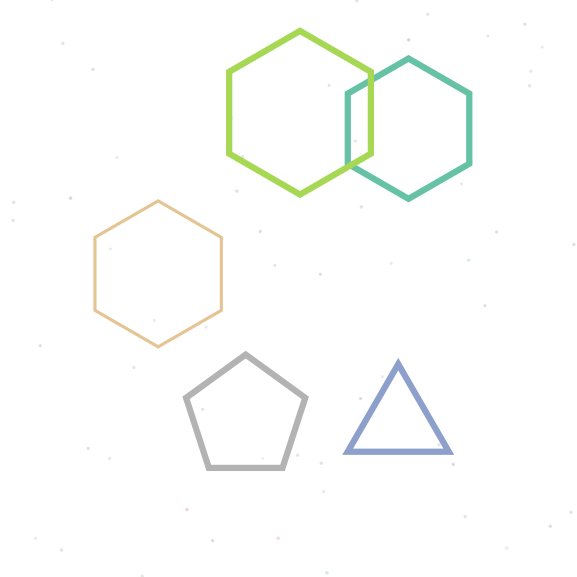[{"shape": "hexagon", "thickness": 3, "radius": 0.61, "center": [0.707, 0.776]}, {"shape": "triangle", "thickness": 3, "radius": 0.51, "center": [0.69, 0.267]}, {"shape": "hexagon", "thickness": 3, "radius": 0.71, "center": [0.52, 0.804]}, {"shape": "hexagon", "thickness": 1.5, "radius": 0.63, "center": [0.274, 0.525]}, {"shape": "pentagon", "thickness": 3, "radius": 0.54, "center": [0.425, 0.277]}]